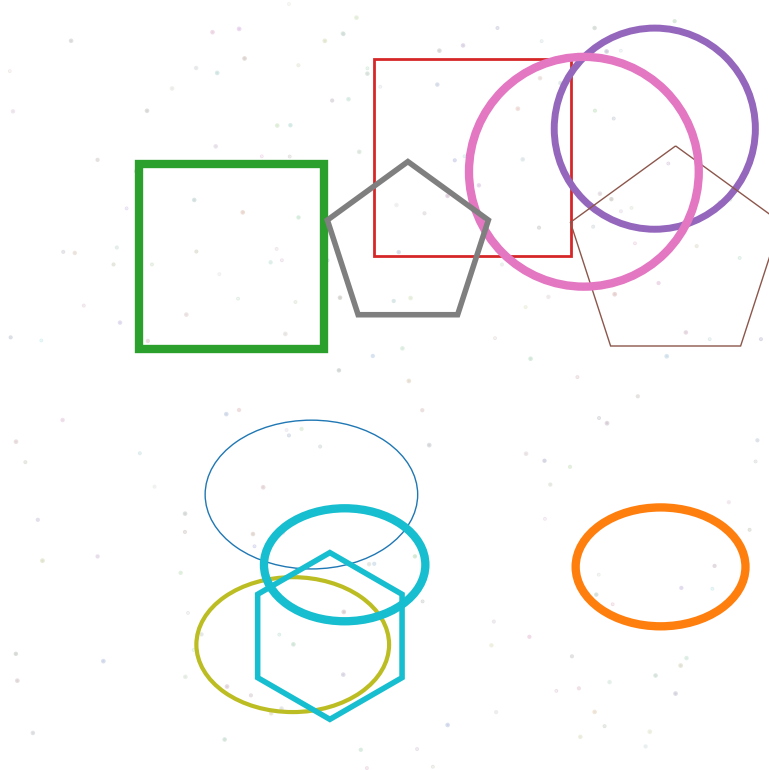[{"shape": "oval", "thickness": 0.5, "radius": 0.69, "center": [0.404, 0.358]}, {"shape": "oval", "thickness": 3, "radius": 0.55, "center": [0.858, 0.264]}, {"shape": "square", "thickness": 3, "radius": 0.6, "center": [0.301, 0.667]}, {"shape": "square", "thickness": 1, "radius": 0.64, "center": [0.614, 0.796]}, {"shape": "circle", "thickness": 2.5, "radius": 0.65, "center": [0.85, 0.833]}, {"shape": "pentagon", "thickness": 0.5, "radius": 0.72, "center": [0.877, 0.667]}, {"shape": "circle", "thickness": 3, "radius": 0.75, "center": [0.758, 0.777]}, {"shape": "pentagon", "thickness": 2, "radius": 0.55, "center": [0.53, 0.68]}, {"shape": "oval", "thickness": 1.5, "radius": 0.63, "center": [0.38, 0.163]}, {"shape": "oval", "thickness": 3, "radius": 0.52, "center": [0.448, 0.267]}, {"shape": "hexagon", "thickness": 2, "radius": 0.54, "center": [0.428, 0.174]}]